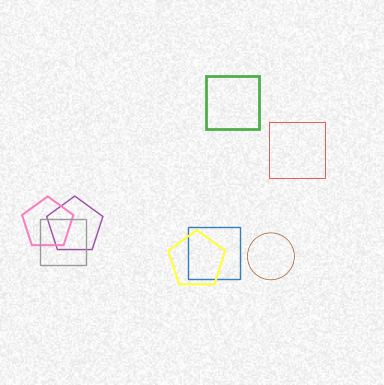[{"shape": "square", "thickness": 0.5, "radius": 0.36, "center": [0.772, 0.61]}, {"shape": "square", "thickness": 1, "radius": 0.34, "center": [0.555, 0.342]}, {"shape": "square", "thickness": 2, "radius": 0.34, "center": [0.605, 0.733]}, {"shape": "pentagon", "thickness": 1, "radius": 0.38, "center": [0.194, 0.414]}, {"shape": "pentagon", "thickness": 1.5, "radius": 0.39, "center": [0.511, 0.325]}, {"shape": "circle", "thickness": 0.5, "radius": 0.3, "center": [0.704, 0.334]}, {"shape": "pentagon", "thickness": 1.5, "radius": 0.35, "center": [0.124, 0.42]}, {"shape": "square", "thickness": 1, "radius": 0.3, "center": [0.163, 0.371]}]